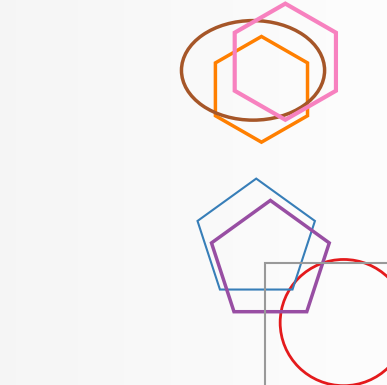[{"shape": "circle", "thickness": 2, "radius": 0.82, "center": [0.887, 0.162]}, {"shape": "pentagon", "thickness": 1.5, "radius": 0.8, "center": [0.661, 0.377]}, {"shape": "pentagon", "thickness": 2.5, "radius": 0.8, "center": [0.698, 0.32]}, {"shape": "hexagon", "thickness": 2.5, "radius": 0.69, "center": [0.675, 0.768]}, {"shape": "oval", "thickness": 2.5, "radius": 0.92, "center": [0.653, 0.817]}, {"shape": "hexagon", "thickness": 3, "radius": 0.75, "center": [0.736, 0.84]}, {"shape": "square", "thickness": 1.5, "radius": 0.87, "center": [0.859, 0.143]}]